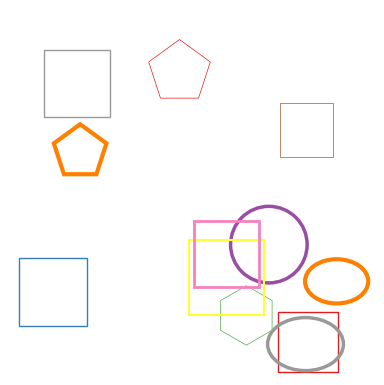[{"shape": "square", "thickness": 1, "radius": 0.39, "center": [0.801, 0.112]}, {"shape": "pentagon", "thickness": 0.5, "radius": 0.42, "center": [0.466, 0.813]}, {"shape": "square", "thickness": 1, "radius": 0.45, "center": [0.138, 0.242]}, {"shape": "hexagon", "thickness": 0.5, "radius": 0.39, "center": [0.64, 0.181]}, {"shape": "circle", "thickness": 2.5, "radius": 0.5, "center": [0.698, 0.365]}, {"shape": "oval", "thickness": 3, "radius": 0.41, "center": [0.874, 0.269]}, {"shape": "pentagon", "thickness": 3, "radius": 0.36, "center": [0.208, 0.606]}, {"shape": "square", "thickness": 1.5, "radius": 0.49, "center": [0.588, 0.28]}, {"shape": "square", "thickness": 0.5, "radius": 0.35, "center": [0.797, 0.662]}, {"shape": "square", "thickness": 2, "radius": 0.43, "center": [0.588, 0.34]}, {"shape": "square", "thickness": 1, "radius": 0.43, "center": [0.2, 0.783]}, {"shape": "oval", "thickness": 2.5, "radius": 0.49, "center": [0.794, 0.106]}]